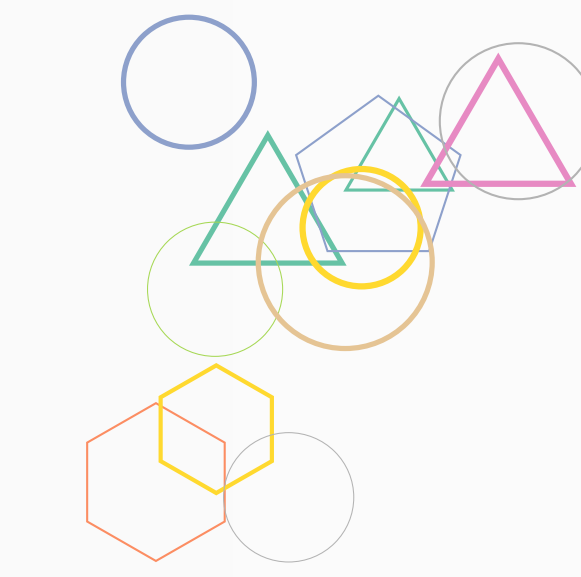[{"shape": "triangle", "thickness": 2.5, "radius": 0.74, "center": [0.461, 0.617]}, {"shape": "triangle", "thickness": 1.5, "radius": 0.53, "center": [0.687, 0.723]}, {"shape": "hexagon", "thickness": 1, "radius": 0.68, "center": [0.268, 0.164]}, {"shape": "pentagon", "thickness": 1, "radius": 0.74, "center": [0.651, 0.685]}, {"shape": "circle", "thickness": 2.5, "radius": 0.56, "center": [0.325, 0.857]}, {"shape": "triangle", "thickness": 3, "radius": 0.72, "center": [0.857, 0.753]}, {"shape": "circle", "thickness": 0.5, "radius": 0.58, "center": [0.37, 0.498]}, {"shape": "circle", "thickness": 3, "radius": 0.51, "center": [0.622, 0.605]}, {"shape": "hexagon", "thickness": 2, "radius": 0.55, "center": [0.372, 0.256]}, {"shape": "circle", "thickness": 2.5, "radius": 0.75, "center": [0.594, 0.545]}, {"shape": "circle", "thickness": 1, "radius": 0.68, "center": [0.892, 0.789]}, {"shape": "circle", "thickness": 0.5, "radius": 0.56, "center": [0.497, 0.138]}]